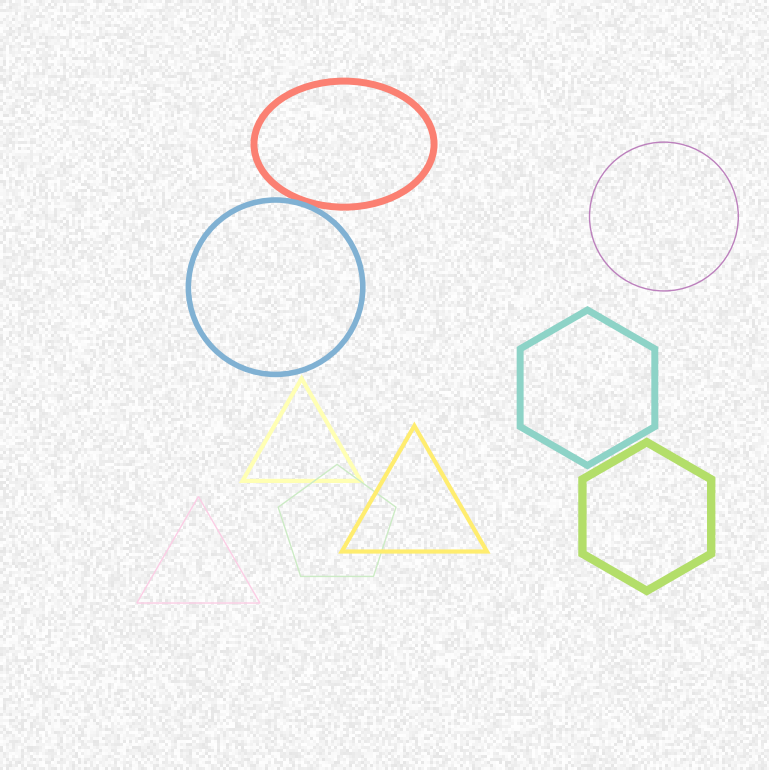[{"shape": "hexagon", "thickness": 2.5, "radius": 0.5, "center": [0.763, 0.496]}, {"shape": "triangle", "thickness": 1.5, "radius": 0.44, "center": [0.392, 0.42]}, {"shape": "oval", "thickness": 2.5, "radius": 0.58, "center": [0.447, 0.813]}, {"shape": "circle", "thickness": 2, "radius": 0.57, "center": [0.358, 0.627]}, {"shape": "hexagon", "thickness": 3, "radius": 0.48, "center": [0.84, 0.329]}, {"shape": "triangle", "thickness": 0.5, "radius": 0.46, "center": [0.258, 0.263]}, {"shape": "circle", "thickness": 0.5, "radius": 0.48, "center": [0.862, 0.719]}, {"shape": "pentagon", "thickness": 0.5, "radius": 0.4, "center": [0.438, 0.316]}, {"shape": "triangle", "thickness": 1.5, "radius": 0.54, "center": [0.538, 0.338]}]